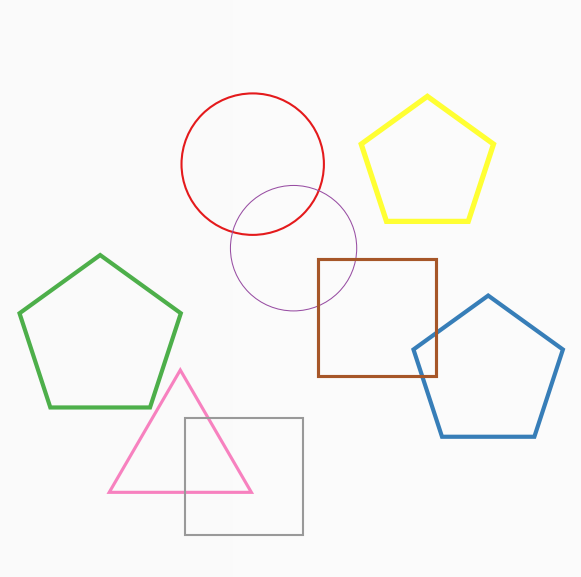[{"shape": "circle", "thickness": 1, "radius": 0.61, "center": [0.435, 0.715]}, {"shape": "pentagon", "thickness": 2, "radius": 0.68, "center": [0.84, 0.352]}, {"shape": "pentagon", "thickness": 2, "radius": 0.73, "center": [0.172, 0.412]}, {"shape": "circle", "thickness": 0.5, "radius": 0.54, "center": [0.505, 0.569]}, {"shape": "pentagon", "thickness": 2.5, "radius": 0.6, "center": [0.735, 0.713]}, {"shape": "square", "thickness": 1.5, "radius": 0.51, "center": [0.648, 0.449]}, {"shape": "triangle", "thickness": 1.5, "radius": 0.71, "center": [0.31, 0.217]}, {"shape": "square", "thickness": 1, "radius": 0.5, "center": [0.42, 0.174]}]